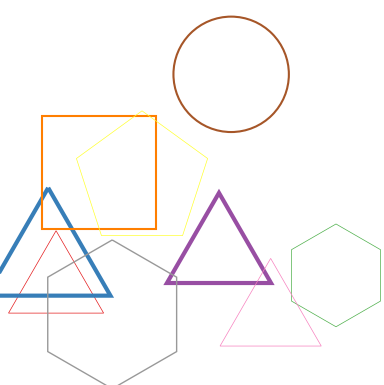[{"shape": "triangle", "thickness": 0.5, "radius": 0.71, "center": [0.146, 0.258]}, {"shape": "triangle", "thickness": 3, "radius": 0.93, "center": [0.125, 0.325]}, {"shape": "hexagon", "thickness": 0.5, "radius": 0.67, "center": [0.873, 0.285]}, {"shape": "triangle", "thickness": 3, "radius": 0.78, "center": [0.569, 0.343]}, {"shape": "square", "thickness": 1.5, "radius": 0.74, "center": [0.257, 0.551]}, {"shape": "pentagon", "thickness": 0.5, "radius": 0.9, "center": [0.369, 0.533]}, {"shape": "circle", "thickness": 1.5, "radius": 0.75, "center": [0.6, 0.807]}, {"shape": "triangle", "thickness": 0.5, "radius": 0.76, "center": [0.703, 0.177]}, {"shape": "hexagon", "thickness": 1, "radius": 0.97, "center": [0.291, 0.183]}]